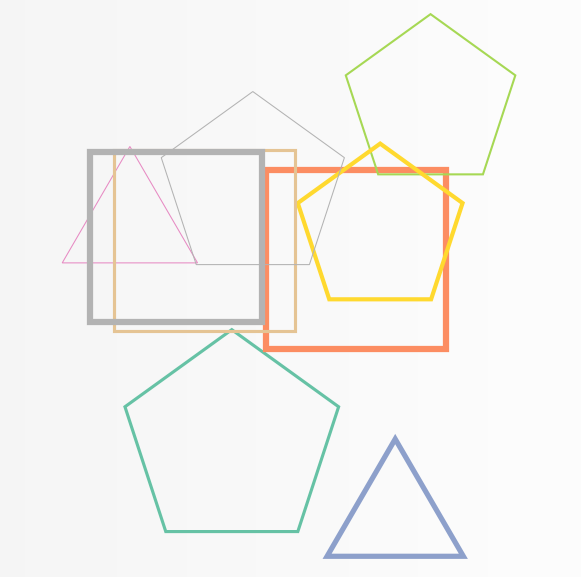[{"shape": "pentagon", "thickness": 1.5, "radius": 0.97, "center": [0.399, 0.235]}, {"shape": "square", "thickness": 3, "radius": 0.78, "center": [0.612, 0.55]}, {"shape": "triangle", "thickness": 2.5, "radius": 0.68, "center": [0.68, 0.104]}, {"shape": "triangle", "thickness": 0.5, "radius": 0.67, "center": [0.223, 0.611]}, {"shape": "pentagon", "thickness": 1, "radius": 0.77, "center": [0.741, 0.821]}, {"shape": "pentagon", "thickness": 2, "radius": 0.75, "center": [0.654, 0.601]}, {"shape": "square", "thickness": 1.5, "radius": 0.78, "center": [0.352, 0.583]}, {"shape": "pentagon", "thickness": 0.5, "radius": 0.83, "center": [0.435, 0.675]}, {"shape": "square", "thickness": 3, "radius": 0.74, "center": [0.302, 0.589]}]